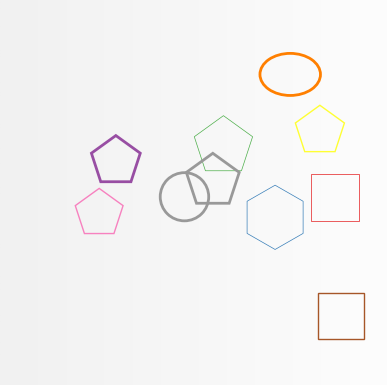[{"shape": "square", "thickness": 0.5, "radius": 0.31, "center": [0.863, 0.487]}, {"shape": "hexagon", "thickness": 0.5, "radius": 0.42, "center": [0.71, 0.436]}, {"shape": "pentagon", "thickness": 0.5, "radius": 0.4, "center": [0.577, 0.62]}, {"shape": "pentagon", "thickness": 2, "radius": 0.33, "center": [0.299, 0.582]}, {"shape": "oval", "thickness": 2, "radius": 0.39, "center": [0.749, 0.807]}, {"shape": "pentagon", "thickness": 1, "radius": 0.33, "center": [0.826, 0.66]}, {"shape": "square", "thickness": 1, "radius": 0.3, "center": [0.88, 0.18]}, {"shape": "pentagon", "thickness": 1, "radius": 0.32, "center": [0.256, 0.446]}, {"shape": "circle", "thickness": 2, "radius": 0.31, "center": [0.476, 0.489]}, {"shape": "pentagon", "thickness": 2, "radius": 0.36, "center": [0.549, 0.53]}]